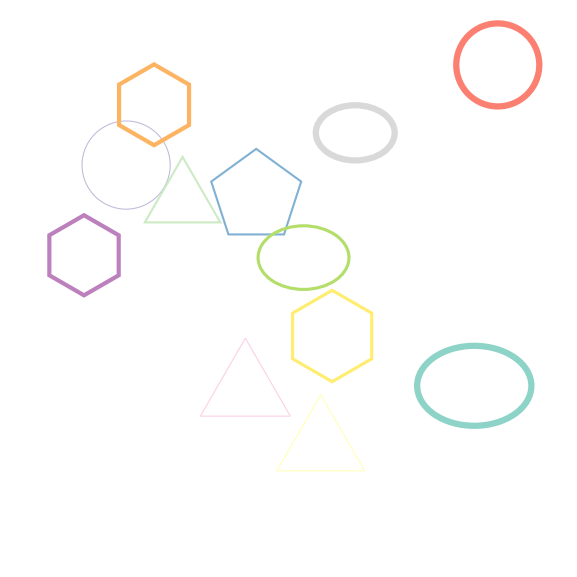[{"shape": "oval", "thickness": 3, "radius": 0.49, "center": [0.821, 0.331]}, {"shape": "triangle", "thickness": 0.5, "radius": 0.44, "center": [0.555, 0.228]}, {"shape": "circle", "thickness": 0.5, "radius": 0.38, "center": [0.218, 0.713]}, {"shape": "circle", "thickness": 3, "radius": 0.36, "center": [0.862, 0.887]}, {"shape": "pentagon", "thickness": 1, "radius": 0.41, "center": [0.444, 0.659]}, {"shape": "hexagon", "thickness": 2, "radius": 0.35, "center": [0.267, 0.818]}, {"shape": "oval", "thickness": 1.5, "radius": 0.39, "center": [0.526, 0.553]}, {"shape": "triangle", "thickness": 0.5, "radius": 0.45, "center": [0.425, 0.324]}, {"shape": "oval", "thickness": 3, "radius": 0.34, "center": [0.615, 0.769]}, {"shape": "hexagon", "thickness": 2, "radius": 0.35, "center": [0.145, 0.557]}, {"shape": "triangle", "thickness": 1, "radius": 0.38, "center": [0.316, 0.652]}, {"shape": "hexagon", "thickness": 1.5, "radius": 0.4, "center": [0.575, 0.417]}]